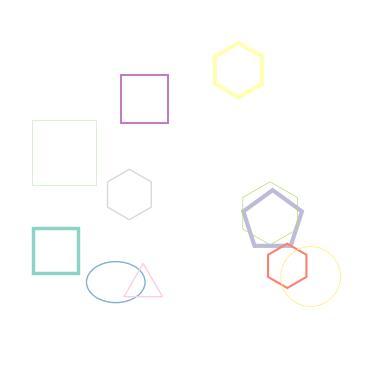[{"shape": "square", "thickness": 2.5, "radius": 0.29, "center": [0.145, 0.35]}, {"shape": "hexagon", "thickness": 3, "radius": 0.35, "center": [0.619, 0.818]}, {"shape": "pentagon", "thickness": 3, "radius": 0.4, "center": [0.708, 0.426]}, {"shape": "hexagon", "thickness": 1.5, "radius": 0.29, "center": [0.746, 0.31]}, {"shape": "oval", "thickness": 1, "radius": 0.38, "center": [0.301, 0.267]}, {"shape": "hexagon", "thickness": 0.5, "radius": 0.41, "center": [0.702, 0.446]}, {"shape": "triangle", "thickness": 1, "radius": 0.29, "center": [0.372, 0.258]}, {"shape": "hexagon", "thickness": 1, "radius": 0.33, "center": [0.336, 0.495]}, {"shape": "square", "thickness": 1.5, "radius": 0.31, "center": [0.375, 0.742]}, {"shape": "square", "thickness": 0.5, "radius": 0.42, "center": [0.165, 0.604]}, {"shape": "circle", "thickness": 0.5, "radius": 0.39, "center": [0.807, 0.282]}]